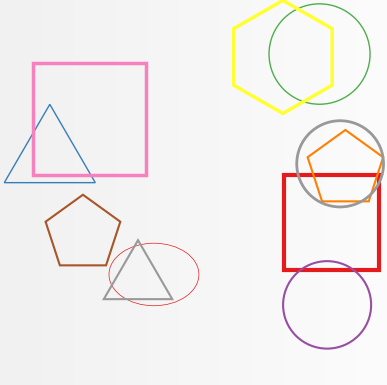[{"shape": "square", "thickness": 3, "radius": 0.62, "center": [0.856, 0.423]}, {"shape": "oval", "thickness": 0.5, "radius": 0.58, "center": [0.397, 0.287]}, {"shape": "triangle", "thickness": 1, "radius": 0.68, "center": [0.129, 0.593]}, {"shape": "circle", "thickness": 1, "radius": 0.65, "center": [0.825, 0.86]}, {"shape": "circle", "thickness": 1.5, "radius": 0.57, "center": [0.844, 0.208]}, {"shape": "pentagon", "thickness": 1.5, "radius": 0.51, "center": [0.891, 0.56]}, {"shape": "hexagon", "thickness": 2.5, "radius": 0.73, "center": [0.73, 0.852]}, {"shape": "pentagon", "thickness": 1.5, "radius": 0.51, "center": [0.214, 0.393]}, {"shape": "square", "thickness": 2.5, "radius": 0.73, "center": [0.231, 0.691]}, {"shape": "circle", "thickness": 2, "radius": 0.56, "center": [0.878, 0.574]}, {"shape": "triangle", "thickness": 1.5, "radius": 0.51, "center": [0.356, 0.274]}]